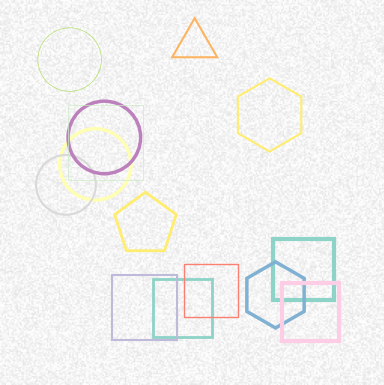[{"shape": "square", "thickness": 2, "radius": 0.38, "center": [0.474, 0.2]}, {"shape": "square", "thickness": 3, "radius": 0.4, "center": [0.788, 0.3]}, {"shape": "circle", "thickness": 2.5, "radius": 0.46, "center": [0.248, 0.573]}, {"shape": "square", "thickness": 1.5, "radius": 0.42, "center": [0.374, 0.202]}, {"shape": "square", "thickness": 1, "radius": 0.35, "center": [0.549, 0.246]}, {"shape": "hexagon", "thickness": 2.5, "radius": 0.43, "center": [0.716, 0.234]}, {"shape": "triangle", "thickness": 1.5, "radius": 0.34, "center": [0.506, 0.885]}, {"shape": "circle", "thickness": 0.5, "radius": 0.41, "center": [0.181, 0.845]}, {"shape": "square", "thickness": 3, "radius": 0.37, "center": [0.806, 0.19]}, {"shape": "circle", "thickness": 1.5, "radius": 0.39, "center": [0.171, 0.52]}, {"shape": "circle", "thickness": 2.5, "radius": 0.47, "center": [0.271, 0.643]}, {"shape": "square", "thickness": 0.5, "radius": 0.48, "center": [0.274, 0.63]}, {"shape": "pentagon", "thickness": 2, "radius": 0.42, "center": [0.378, 0.417]}, {"shape": "hexagon", "thickness": 1.5, "radius": 0.48, "center": [0.7, 0.702]}]